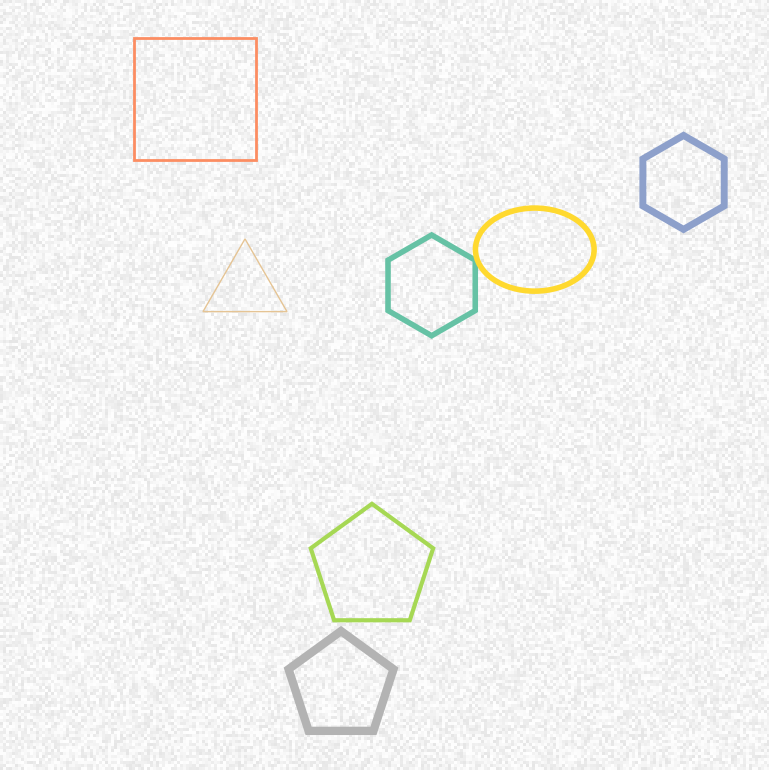[{"shape": "hexagon", "thickness": 2, "radius": 0.33, "center": [0.561, 0.629]}, {"shape": "square", "thickness": 1, "radius": 0.39, "center": [0.253, 0.871]}, {"shape": "hexagon", "thickness": 2.5, "radius": 0.31, "center": [0.888, 0.763]}, {"shape": "pentagon", "thickness": 1.5, "radius": 0.42, "center": [0.483, 0.262]}, {"shape": "oval", "thickness": 2, "radius": 0.39, "center": [0.695, 0.676]}, {"shape": "triangle", "thickness": 0.5, "radius": 0.31, "center": [0.318, 0.627]}, {"shape": "pentagon", "thickness": 3, "radius": 0.36, "center": [0.443, 0.109]}]